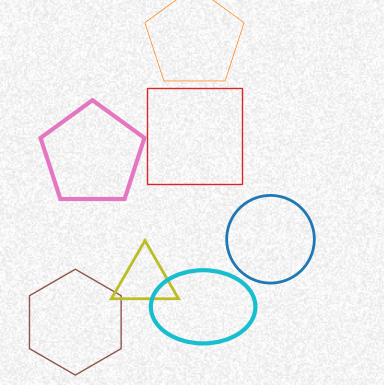[{"shape": "circle", "thickness": 2, "radius": 0.57, "center": [0.703, 0.379]}, {"shape": "pentagon", "thickness": 0.5, "radius": 0.68, "center": [0.505, 0.899]}, {"shape": "square", "thickness": 1, "radius": 0.62, "center": [0.505, 0.646]}, {"shape": "hexagon", "thickness": 1, "radius": 0.69, "center": [0.196, 0.163]}, {"shape": "pentagon", "thickness": 3, "radius": 0.71, "center": [0.24, 0.598]}, {"shape": "triangle", "thickness": 2, "radius": 0.5, "center": [0.377, 0.274]}, {"shape": "oval", "thickness": 3, "radius": 0.68, "center": [0.528, 0.203]}]